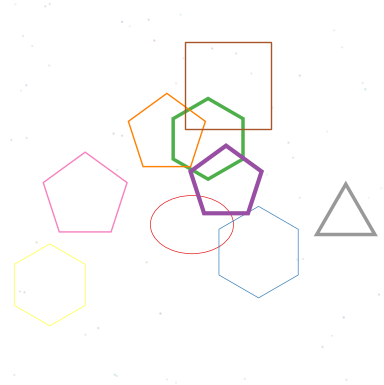[{"shape": "oval", "thickness": 0.5, "radius": 0.54, "center": [0.499, 0.417]}, {"shape": "hexagon", "thickness": 0.5, "radius": 0.59, "center": [0.672, 0.345]}, {"shape": "hexagon", "thickness": 2.5, "radius": 0.52, "center": [0.54, 0.639]}, {"shape": "pentagon", "thickness": 3, "radius": 0.49, "center": [0.587, 0.525]}, {"shape": "pentagon", "thickness": 1, "radius": 0.53, "center": [0.433, 0.652]}, {"shape": "hexagon", "thickness": 0.5, "radius": 0.53, "center": [0.129, 0.26]}, {"shape": "square", "thickness": 1, "radius": 0.56, "center": [0.593, 0.778]}, {"shape": "pentagon", "thickness": 1, "radius": 0.57, "center": [0.221, 0.49]}, {"shape": "triangle", "thickness": 2.5, "radius": 0.44, "center": [0.898, 0.435]}]